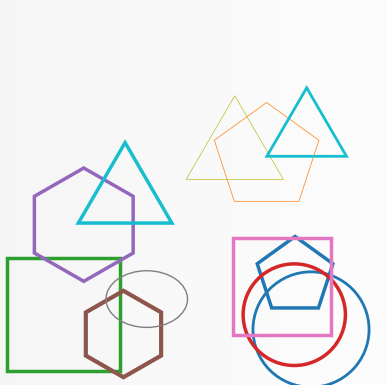[{"shape": "circle", "thickness": 2, "radius": 0.75, "center": [0.803, 0.144]}, {"shape": "pentagon", "thickness": 2.5, "radius": 0.51, "center": [0.761, 0.283]}, {"shape": "pentagon", "thickness": 0.5, "radius": 0.71, "center": [0.688, 0.592]}, {"shape": "square", "thickness": 2.5, "radius": 0.73, "center": [0.164, 0.183]}, {"shape": "circle", "thickness": 2.5, "radius": 0.66, "center": [0.759, 0.183]}, {"shape": "hexagon", "thickness": 2.5, "radius": 0.74, "center": [0.216, 0.416]}, {"shape": "hexagon", "thickness": 3, "radius": 0.56, "center": [0.319, 0.132]}, {"shape": "square", "thickness": 2.5, "radius": 0.63, "center": [0.728, 0.255]}, {"shape": "oval", "thickness": 1, "radius": 0.53, "center": [0.379, 0.223]}, {"shape": "triangle", "thickness": 0.5, "radius": 0.72, "center": [0.606, 0.606]}, {"shape": "triangle", "thickness": 2.5, "radius": 0.7, "center": [0.323, 0.49]}, {"shape": "triangle", "thickness": 2, "radius": 0.59, "center": [0.791, 0.653]}]